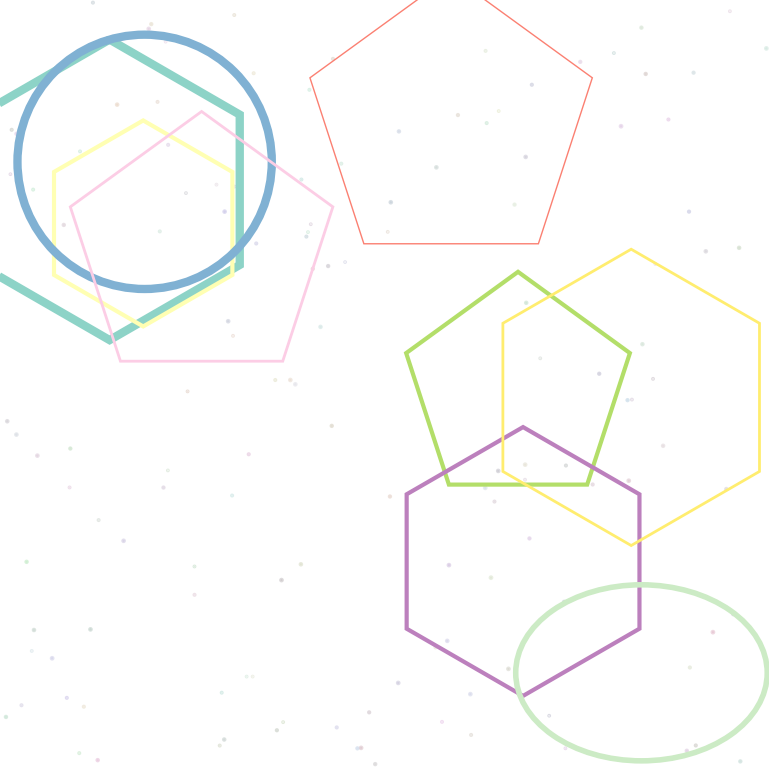[{"shape": "hexagon", "thickness": 3, "radius": 0.98, "center": [0.142, 0.754]}, {"shape": "hexagon", "thickness": 1.5, "radius": 0.67, "center": [0.186, 0.71]}, {"shape": "pentagon", "thickness": 0.5, "radius": 0.96, "center": [0.586, 0.839]}, {"shape": "circle", "thickness": 3, "radius": 0.83, "center": [0.188, 0.79]}, {"shape": "pentagon", "thickness": 1.5, "radius": 0.76, "center": [0.673, 0.494]}, {"shape": "pentagon", "thickness": 1, "radius": 0.9, "center": [0.262, 0.676]}, {"shape": "hexagon", "thickness": 1.5, "radius": 0.87, "center": [0.679, 0.271]}, {"shape": "oval", "thickness": 2, "radius": 0.82, "center": [0.833, 0.126]}, {"shape": "hexagon", "thickness": 1, "radius": 0.96, "center": [0.82, 0.484]}]